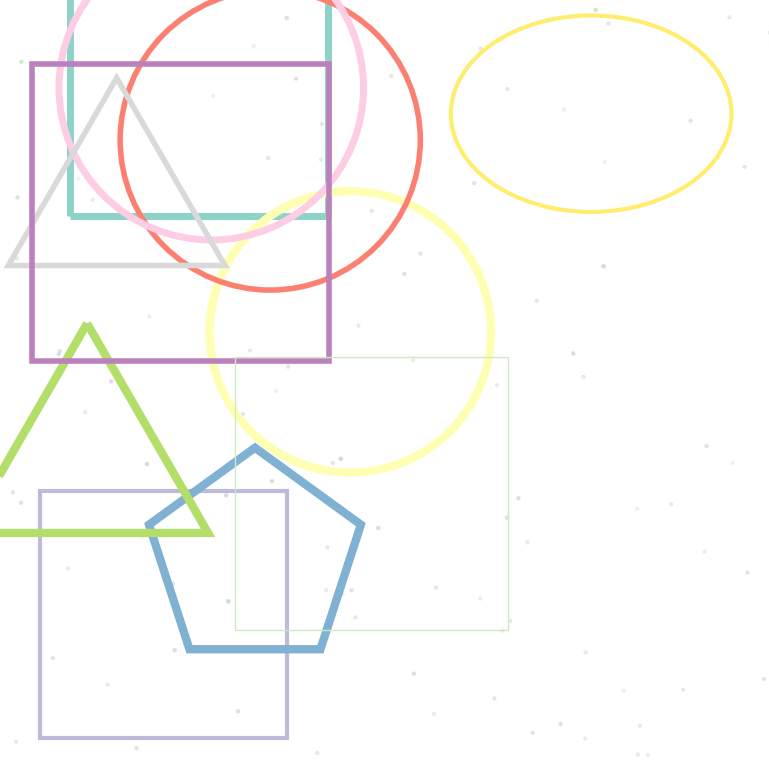[{"shape": "square", "thickness": 2.5, "radius": 0.84, "center": [0.258, 0.887]}, {"shape": "circle", "thickness": 3, "radius": 0.91, "center": [0.455, 0.569]}, {"shape": "square", "thickness": 1.5, "radius": 0.8, "center": [0.213, 0.202]}, {"shape": "circle", "thickness": 2, "radius": 0.97, "center": [0.351, 0.818]}, {"shape": "pentagon", "thickness": 3, "radius": 0.72, "center": [0.331, 0.274]}, {"shape": "triangle", "thickness": 3, "radius": 0.91, "center": [0.113, 0.399]}, {"shape": "circle", "thickness": 2.5, "radius": 0.99, "center": [0.274, 0.886]}, {"shape": "triangle", "thickness": 2, "radius": 0.81, "center": [0.151, 0.736]}, {"shape": "square", "thickness": 2, "radius": 0.96, "center": [0.234, 0.724]}, {"shape": "square", "thickness": 0.5, "radius": 0.88, "center": [0.483, 0.359]}, {"shape": "oval", "thickness": 1.5, "radius": 0.91, "center": [0.768, 0.852]}]